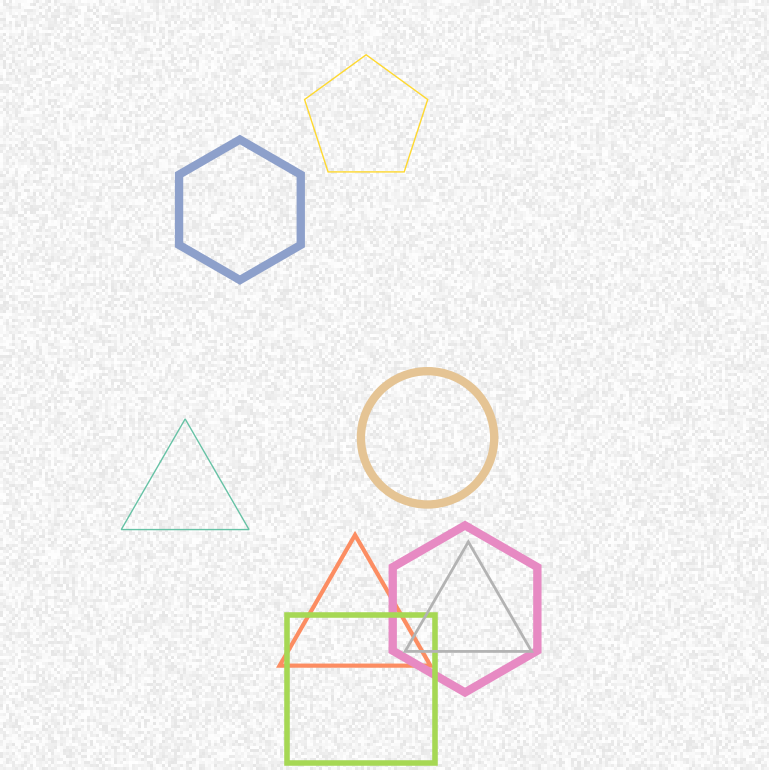[{"shape": "triangle", "thickness": 0.5, "radius": 0.48, "center": [0.24, 0.36]}, {"shape": "triangle", "thickness": 1.5, "radius": 0.57, "center": [0.461, 0.192]}, {"shape": "hexagon", "thickness": 3, "radius": 0.46, "center": [0.312, 0.728]}, {"shape": "hexagon", "thickness": 3, "radius": 0.54, "center": [0.604, 0.209]}, {"shape": "square", "thickness": 2, "radius": 0.48, "center": [0.469, 0.105]}, {"shape": "pentagon", "thickness": 0.5, "radius": 0.42, "center": [0.475, 0.845]}, {"shape": "circle", "thickness": 3, "radius": 0.43, "center": [0.555, 0.431]}, {"shape": "triangle", "thickness": 1, "radius": 0.47, "center": [0.608, 0.201]}]